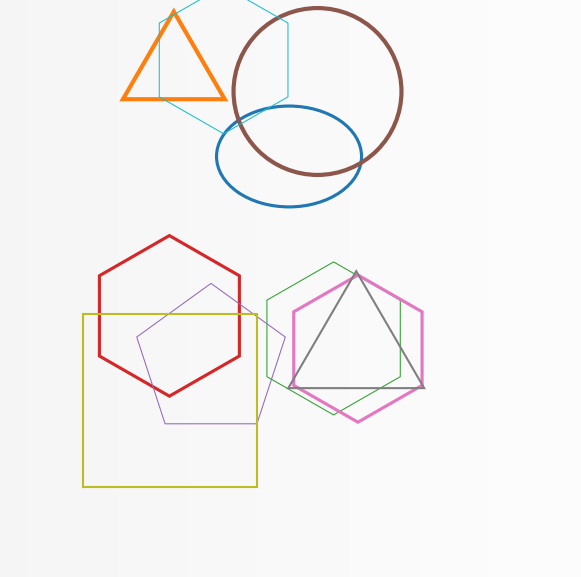[{"shape": "oval", "thickness": 1.5, "radius": 0.62, "center": [0.497, 0.728]}, {"shape": "triangle", "thickness": 2, "radius": 0.51, "center": [0.299, 0.878]}, {"shape": "hexagon", "thickness": 0.5, "radius": 0.66, "center": [0.574, 0.413]}, {"shape": "hexagon", "thickness": 1.5, "radius": 0.7, "center": [0.291, 0.452]}, {"shape": "pentagon", "thickness": 0.5, "radius": 0.67, "center": [0.363, 0.374]}, {"shape": "circle", "thickness": 2, "radius": 0.72, "center": [0.546, 0.841]}, {"shape": "hexagon", "thickness": 1.5, "radius": 0.64, "center": [0.616, 0.396]}, {"shape": "triangle", "thickness": 1, "radius": 0.67, "center": [0.613, 0.395]}, {"shape": "square", "thickness": 1, "radius": 0.75, "center": [0.293, 0.305]}, {"shape": "hexagon", "thickness": 0.5, "radius": 0.64, "center": [0.385, 0.895]}]